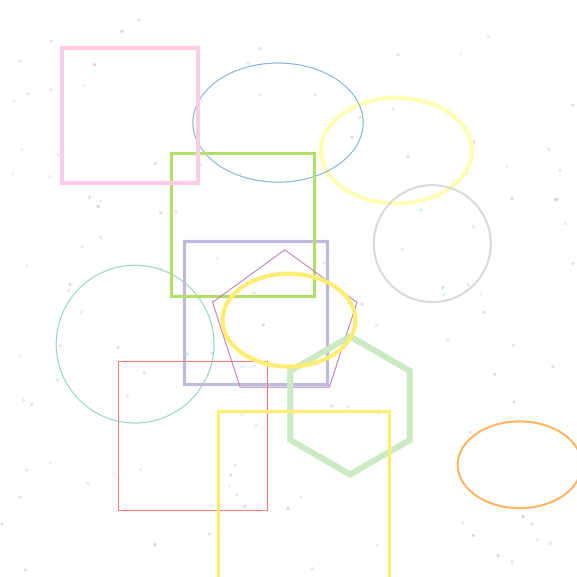[{"shape": "circle", "thickness": 0.5, "radius": 0.68, "center": [0.234, 0.403]}, {"shape": "oval", "thickness": 2, "radius": 0.65, "center": [0.687, 0.738]}, {"shape": "square", "thickness": 1.5, "radius": 0.62, "center": [0.442, 0.458]}, {"shape": "square", "thickness": 0.5, "radius": 0.65, "center": [0.333, 0.245]}, {"shape": "oval", "thickness": 0.5, "radius": 0.74, "center": [0.481, 0.787]}, {"shape": "oval", "thickness": 1, "radius": 0.54, "center": [0.9, 0.194]}, {"shape": "square", "thickness": 1.5, "radius": 0.62, "center": [0.42, 0.61]}, {"shape": "square", "thickness": 2, "radius": 0.59, "center": [0.225, 0.799]}, {"shape": "circle", "thickness": 1, "radius": 0.51, "center": [0.749, 0.577]}, {"shape": "pentagon", "thickness": 0.5, "radius": 0.66, "center": [0.493, 0.435]}, {"shape": "hexagon", "thickness": 3, "radius": 0.6, "center": [0.606, 0.297]}, {"shape": "oval", "thickness": 2, "radius": 0.57, "center": [0.5, 0.445]}, {"shape": "square", "thickness": 1.5, "radius": 0.74, "center": [0.526, 0.139]}]